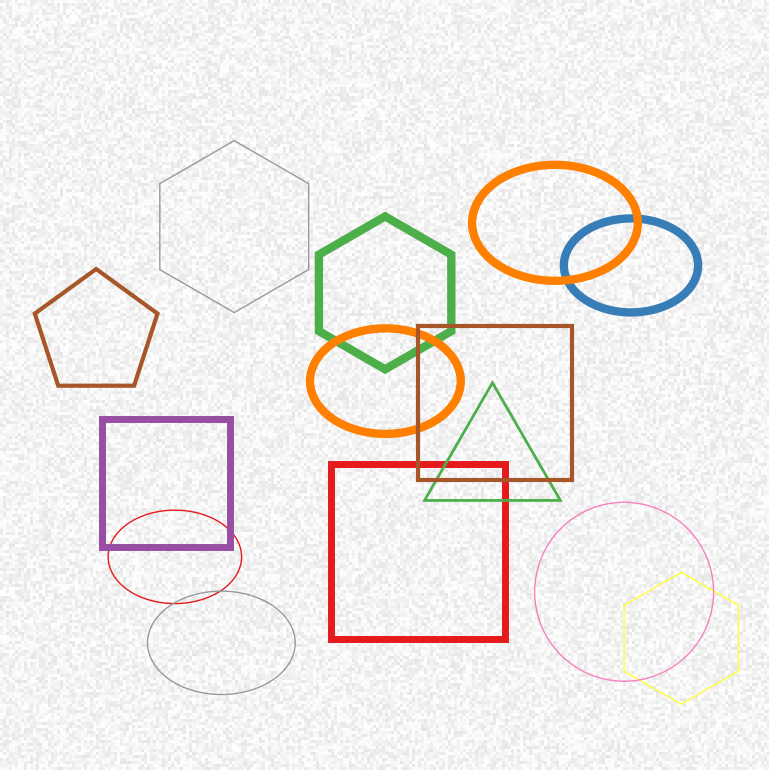[{"shape": "square", "thickness": 2.5, "radius": 0.57, "center": [0.543, 0.284]}, {"shape": "oval", "thickness": 0.5, "radius": 0.43, "center": [0.227, 0.277]}, {"shape": "oval", "thickness": 3, "radius": 0.44, "center": [0.819, 0.655]}, {"shape": "hexagon", "thickness": 3, "radius": 0.5, "center": [0.5, 0.62]}, {"shape": "triangle", "thickness": 1, "radius": 0.51, "center": [0.64, 0.401]}, {"shape": "square", "thickness": 2.5, "radius": 0.41, "center": [0.216, 0.373]}, {"shape": "oval", "thickness": 3, "radius": 0.49, "center": [0.501, 0.505]}, {"shape": "oval", "thickness": 3, "radius": 0.54, "center": [0.721, 0.711]}, {"shape": "hexagon", "thickness": 0.5, "radius": 0.43, "center": [0.885, 0.171]}, {"shape": "square", "thickness": 1.5, "radius": 0.5, "center": [0.642, 0.477]}, {"shape": "pentagon", "thickness": 1.5, "radius": 0.42, "center": [0.125, 0.567]}, {"shape": "circle", "thickness": 0.5, "radius": 0.58, "center": [0.811, 0.231]}, {"shape": "hexagon", "thickness": 0.5, "radius": 0.56, "center": [0.304, 0.706]}, {"shape": "oval", "thickness": 0.5, "radius": 0.48, "center": [0.287, 0.165]}]